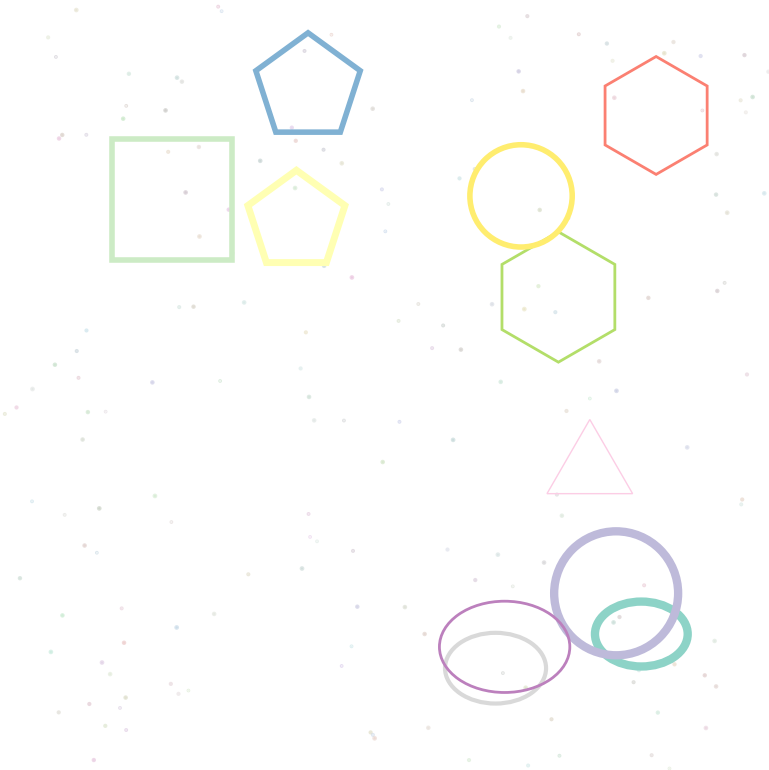[{"shape": "oval", "thickness": 3, "radius": 0.3, "center": [0.833, 0.177]}, {"shape": "pentagon", "thickness": 2.5, "radius": 0.33, "center": [0.385, 0.713]}, {"shape": "circle", "thickness": 3, "radius": 0.4, "center": [0.8, 0.229]}, {"shape": "hexagon", "thickness": 1, "radius": 0.38, "center": [0.852, 0.85]}, {"shape": "pentagon", "thickness": 2, "radius": 0.36, "center": [0.4, 0.886]}, {"shape": "hexagon", "thickness": 1, "radius": 0.42, "center": [0.725, 0.614]}, {"shape": "triangle", "thickness": 0.5, "radius": 0.32, "center": [0.766, 0.391]}, {"shape": "oval", "thickness": 1.5, "radius": 0.33, "center": [0.644, 0.132]}, {"shape": "oval", "thickness": 1, "radius": 0.42, "center": [0.655, 0.16]}, {"shape": "square", "thickness": 2, "radius": 0.39, "center": [0.223, 0.741]}, {"shape": "circle", "thickness": 2, "radius": 0.33, "center": [0.677, 0.746]}]